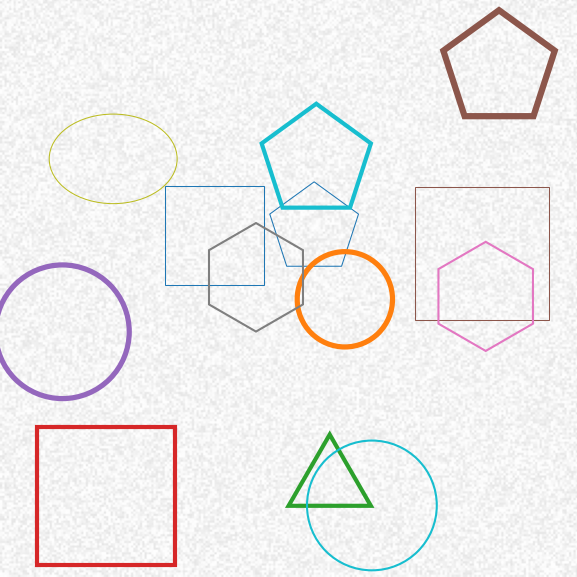[{"shape": "pentagon", "thickness": 0.5, "radius": 0.4, "center": [0.544, 0.603]}, {"shape": "square", "thickness": 0.5, "radius": 0.43, "center": [0.372, 0.591]}, {"shape": "circle", "thickness": 2.5, "radius": 0.41, "center": [0.597, 0.481]}, {"shape": "triangle", "thickness": 2, "radius": 0.41, "center": [0.571, 0.164]}, {"shape": "square", "thickness": 2, "radius": 0.6, "center": [0.183, 0.14]}, {"shape": "circle", "thickness": 2.5, "radius": 0.58, "center": [0.108, 0.425]}, {"shape": "square", "thickness": 0.5, "radius": 0.58, "center": [0.834, 0.56]}, {"shape": "pentagon", "thickness": 3, "radius": 0.51, "center": [0.864, 0.88]}, {"shape": "hexagon", "thickness": 1, "radius": 0.47, "center": [0.841, 0.486]}, {"shape": "hexagon", "thickness": 1, "radius": 0.47, "center": [0.443, 0.519]}, {"shape": "oval", "thickness": 0.5, "radius": 0.55, "center": [0.196, 0.724]}, {"shape": "circle", "thickness": 1, "radius": 0.56, "center": [0.644, 0.124]}, {"shape": "pentagon", "thickness": 2, "radius": 0.5, "center": [0.548, 0.72]}]